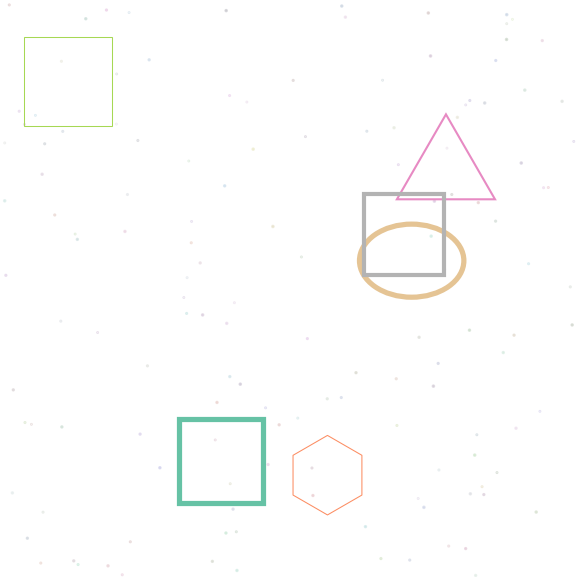[{"shape": "square", "thickness": 2.5, "radius": 0.37, "center": [0.382, 0.201]}, {"shape": "hexagon", "thickness": 0.5, "radius": 0.34, "center": [0.567, 0.176]}, {"shape": "triangle", "thickness": 1, "radius": 0.49, "center": [0.772, 0.703]}, {"shape": "square", "thickness": 0.5, "radius": 0.38, "center": [0.118, 0.858]}, {"shape": "oval", "thickness": 2.5, "radius": 0.45, "center": [0.713, 0.548]}, {"shape": "square", "thickness": 2, "radius": 0.35, "center": [0.699, 0.593]}]